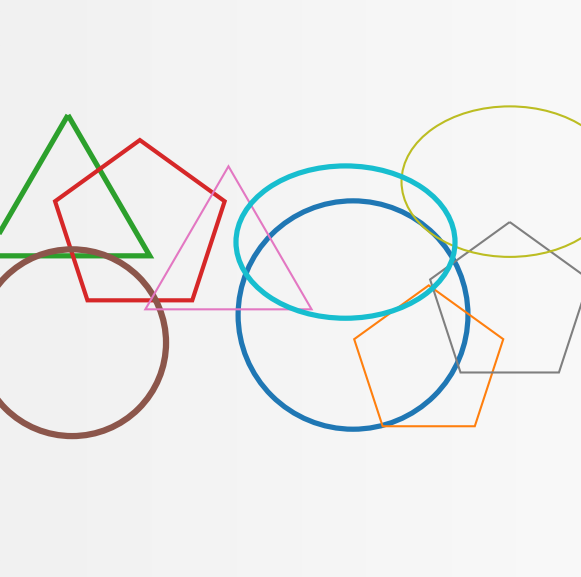[{"shape": "circle", "thickness": 2.5, "radius": 0.99, "center": [0.607, 0.454]}, {"shape": "pentagon", "thickness": 1, "radius": 0.67, "center": [0.738, 0.37]}, {"shape": "triangle", "thickness": 2.5, "radius": 0.81, "center": [0.117, 0.637]}, {"shape": "pentagon", "thickness": 2, "radius": 0.77, "center": [0.241, 0.603]}, {"shape": "circle", "thickness": 3, "radius": 0.81, "center": [0.124, 0.406]}, {"shape": "triangle", "thickness": 1, "radius": 0.83, "center": [0.393, 0.546]}, {"shape": "pentagon", "thickness": 1, "radius": 0.72, "center": [0.877, 0.471]}, {"shape": "oval", "thickness": 1, "radius": 0.93, "center": [0.877, 0.685]}, {"shape": "oval", "thickness": 2.5, "radius": 0.94, "center": [0.594, 0.58]}]